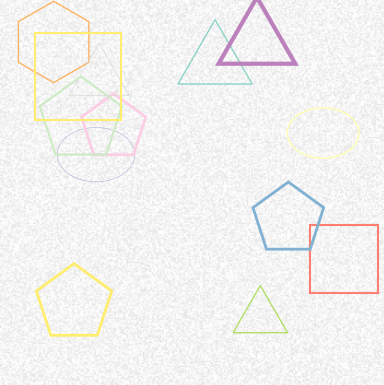[{"shape": "triangle", "thickness": 1, "radius": 0.56, "center": [0.559, 0.837]}, {"shape": "oval", "thickness": 1, "radius": 0.47, "center": [0.839, 0.654]}, {"shape": "oval", "thickness": 0.5, "radius": 0.5, "center": [0.249, 0.598]}, {"shape": "square", "thickness": 1.5, "radius": 0.44, "center": [0.893, 0.328]}, {"shape": "pentagon", "thickness": 2, "radius": 0.48, "center": [0.749, 0.431]}, {"shape": "hexagon", "thickness": 1, "radius": 0.53, "center": [0.139, 0.891]}, {"shape": "triangle", "thickness": 1, "radius": 0.41, "center": [0.676, 0.177]}, {"shape": "pentagon", "thickness": 2, "radius": 0.44, "center": [0.295, 0.669]}, {"shape": "triangle", "thickness": 0.5, "radius": 0.45, "center": [0.257, 0.798]}, {"shape": "triangle", "thickness": 3, "radius": 0.58, "center": [0.667, 0.892]}, {"shape": "pentagon", "thickness": 1.5, "radius": 0.56, "center": [0.21, 0.689]}, {"shape": "square", "thickness": 1.5, "radius": 0.56, "center": [0.203, 0.801]}, {"shape": "pentagon", "thickness": 2, "radius": 0.51, "center": [0.192, 0.212]}]